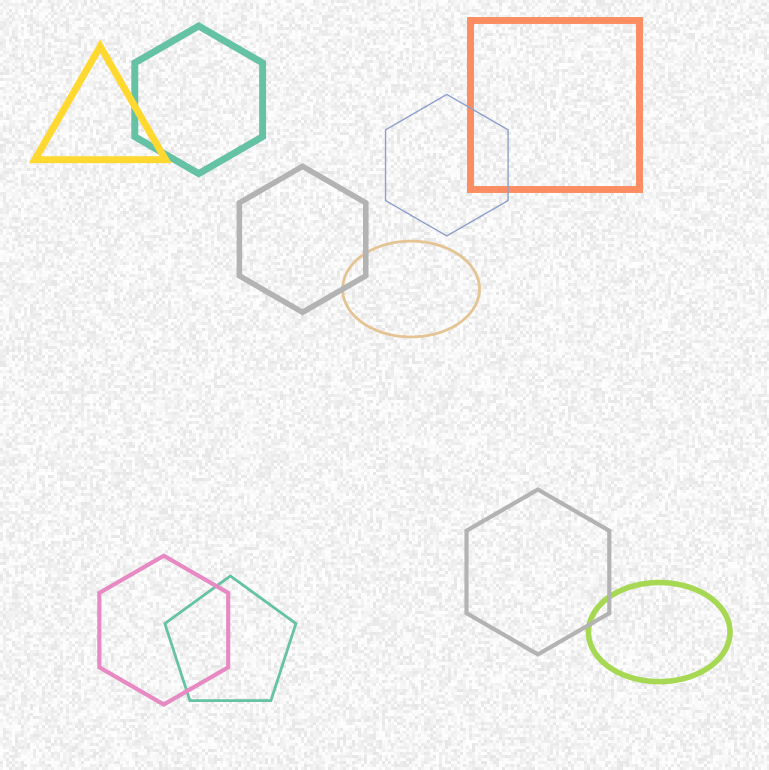[{"shape": "pentagon", "thickness": 1, "radius": 0.45, "center": [0.299, 0.163]}, {"shape": "hexagon", "thickness": 2.5, "radius": 0.48, "center": [0.258, 0.87]}, {"shape": "square", "thickness": 2.5, "radius": 0.55, "center": [0.72, 0.864]}, {"shape": "hexagon", "thickness": 0.5, "radius": 0.46, "center": [0.58, 0.785]}, {"shape": "hexagon", "thickness": 1.5, "radius": 0.48, "center": [0.213, 0.182]}, {"shape": "oval", "thickness": 2, "radius": 0.46, "center": [0.856, 0.179]}, {"shape": "triangle", "thickness": 2.5, "radius": 0.49, "center": [0.13, 0.842]}, {"shape": "oval", "thickness": 1, "radius": 0.44, "center": [0.534, 0.625]}, {"shape": "hexagon", "thickness": 2, "radius": 0.47, "center": [0.393, 0.689]}, {"shape": "hexagon", "thickness": 1.5, "radius": 0.54, "center": [0.699, 0.257]}]